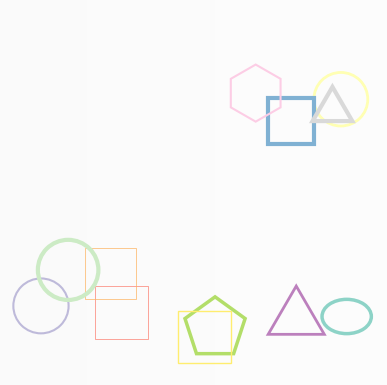[{"shape": "oval", "thickness": 2.5, "radius": 0.32, "center": [0.895, 0.178]}, {"shape": "circle", "thickness": 2, "radius": 0.35, "center": [0.88, 0.742]}, {"shape": "circle", "thickness": 1.5, "radius": 0.36, "center": [0.106, 0.205]}, {"shape": "square", "thickness": 0.5, "radius": 0.34, "center": [0.313, 0.188]}, {"shape": "square", "thickness": 3, "radius": 0.3, "center": [0.751, 0.685]}, {"shape": "square", "thickness": 0.5, "radius": 0.33, "center": [0.284, 0.29]}, {"shape": "pentagon", "thickness": 2.5, "radius": 0.41, "center": [0.555, 0.147]}, {"shape": "hexagon", "thickness": 1.5, "radius": 0.37, "center": [0.66, 0.758]}, {"shape": "triangle", "thickness": 3, "radius": 0.3, "center": [0.858, 0.715]}, {"shape": "triangle", "thickness": 2, "radius": 0.42, "center": [0.764, 0.173]}, {"shape": "circle", "thickness": 3, "radius": 0.39, "center": [0.176, 0.299]}, {"shape": "square", "thickness": 1, "radius": 0.34, "center": [0.527, 0.125]}]